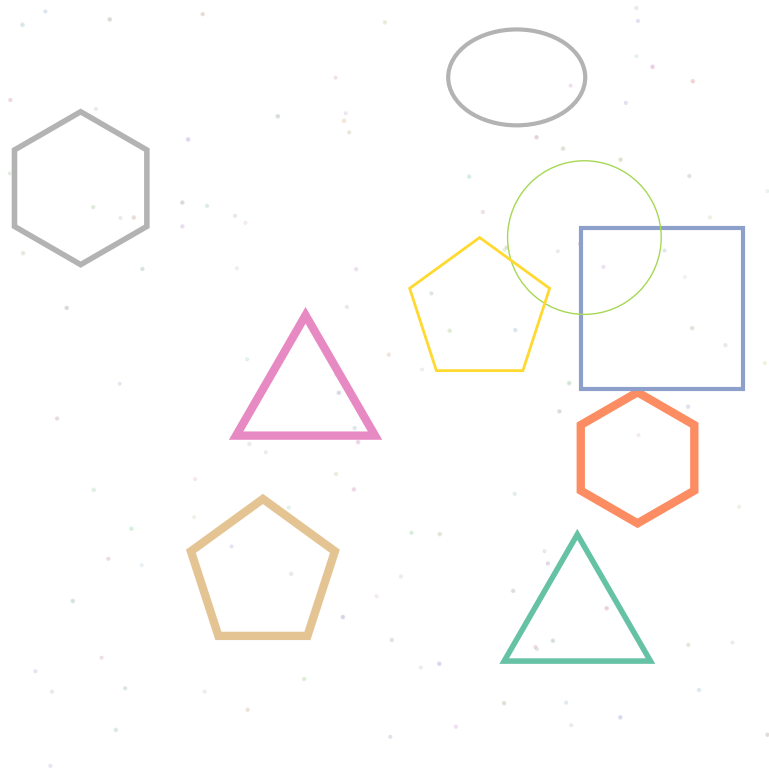[{"shape": "triangle", "thickness": 2, "radius": 0.55, "center": [0.75, 0.196]}, {"shape": "hexagon", "thickness": 3, "radius": 0.43, "center": [0.828, 0.405]}, {"shape": "square", "thickness": 1.5, "radius": 0.53, "center": [0.86, 0.599]}, {"shape": "triangle", "thickness": 3, "radius": 0.52, "center": [0.397, 0.486]}, {"shape": "circle", "thickness": 0.5, "radius": 0.5, "center": [0.759, 0.691]}, {"shape": "pentagon", "thickness": 1, "radius": 0.48, "center": [0.623, 0.596]}, {"shape": "pentagon", "thickness": 3, "radius": 0.49, "center": [0.341, 0.254]}, {"shape": "oval", "thickness": 1.5, "radius": 0.44, "center": [0.671, 0.899]}, {"shape": "hexagon", "thickness": 2, "radius": 0.5, "center": [0.105, 0.756]}]